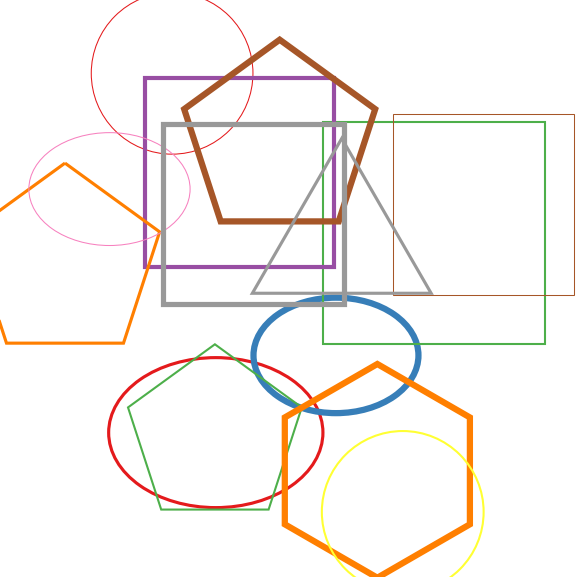[{"shape": "oval", "thickness": 1.5, "radius": 0.93, "center": [0.374, 0.25]}, {"shape": "circle", "thickness": 0.5, "radius": 0.7, "center": [0.298, 0.872]}, {"shape": "oval", "thickness": 3, "radius": 0.71, "center": [0.582, 0.384]}, {"shape": "square", "thickness": 1, "radius": 0.96, "center": [0.751, 0.596]}, {"shape": "pentagon", "thickness": 1, "radius": 0.79, "center": [0.372, 0.245]}, {"shape": "square", "thickness": 2, "radius": 0.82, "center": [0.414, 0.701]}, {"shape": "hexagon", "thickness": 3, "radius": 0.93, "center": [0.653, 0.184]}, {"shape": "pentagon", "thickness": 1.5, "radius": 0.86, "center": [0.113, 0.544]}, {"shape": "circle", "thickness": 1, "radius": 0.7, "center": [0.697, 0.113]}, {"shape": "square", "thickness": 0.5, "radius": 0.79, "center": [0.837, 0.645]}, {"shape": "pentagon", "thickness": 3, "radius": 0.87, "center": [0.484, 0.756]}, {"shape": "oval", "thickness": 0.5, "radius": 0.7, "center": [0.19, 0.672]}, {"shape": "triangle", "thickness": 1.5, "radius": 0.89, "center": [0.592, 0.581]}, {"shape": "square", "thickness": 2.5, "radius": 0.78, "center": [0.439, 0.629]}]